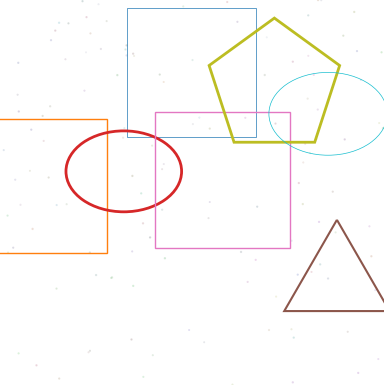[{"shape": "square", "thickness": 0.5, "radius": 0.84, "center": [0.498, 0.811]}, {"shape": "square", "thickness": 1, "radius": 0.87, "center": [0.105, 0.517]}, {"shape": "oval", "thickness": 2, "radius": 0.75, "center": [0.322, 0.555]}, {"shape": "triangle", "thickness": 1.5, "radius": 0.79, "center": [0.875, 0.271]}, {"shape": "square", "thickness": 1, "radius": 0.88, "center": [0.578, 0.534]}, {"shape": "pentagon", "thickness": 2, "radius": 0.89, "center": [0.713, 0.775]}, {"shape": "oval", "thickness": 0.5, "radius": 0.77, "center": [0.852, 0.704]}]